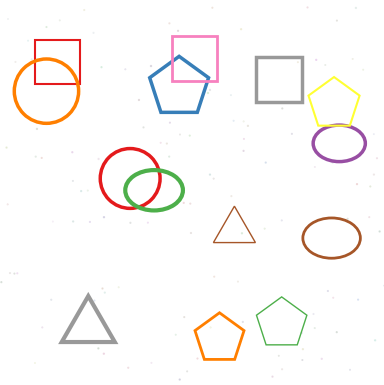[{"shape": "square", "thickness": 1.5, "radius": 0.29, "center": [0.149, 0.839]}, {"shape": "circle", "thickness": 2.5, "radius": 0.39, "center": [0.338, 0.536]}, {"shape": "pentagon", "thickness": 2.5, "radius": 0.4, "center": [0.465, 0.773]}, {"shape": "oval", "thickness": 3, "radius": 0.37, "center": [0.4, 0.506]}, {"shape": "pentagon", "thickness": 1, "radius": 0.34, "center": [0.732, 0.16]}, {"shape": "oval", "thickness": 2.5, "radius": 0.34, "center": [0.881, 0.628]}, {"shape": "circle", "thickness": 2.5, "radius": 0.42, "center": [0.121, 0.763]}, {"shape": "pentagon", "thickness": 2, "radius": 0.33, "center": [0.57, 0.121]}, {"shape": "pentagon", "thickness": 1.5, "radius": 0.35, "center": [0.868, 0.73]}, {"shape": "oval", "thickness": 2, "radius": 0.37, "center": [0.861, 0.382]}, {"shape": "triangle", "thickness": 1, "radius": 0.31, "center": [0.609, 0.401]}, {"shape": "square", "thickness": 2, "radius": 0.29, "center": [0.506, 0.848]}, {"shape": "square", "thickness": 2.5, "radius": 0.3, "center": [0.724, 0.793]}, {"shape": "triangle", "thickness": 3, "radius": 0.4, "center": [0.229, 0.151]}]